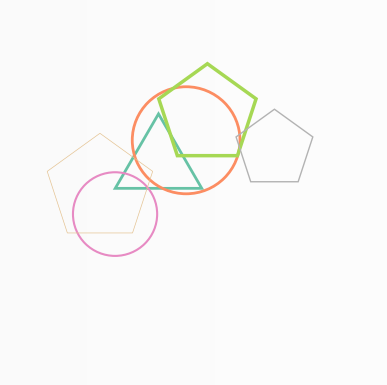[{"shape": "triangle", "thickness": 2, "radius": 0.64, "center": [0.409, 0.575]}, {"shape": "circle", "thickness": 2, "radius": 0.7, "center": [0.48, 0.636]}, {"shape": "circle", "thickness": 1.5, "radius": 0.54, "center": [0.297, 0.444]}, {"shape": "pentagon", "thickness": 2.5, "radius": 0.66, "center": [0.535, 0.702]}, {"shape": "pentagon", "thickness": 0.5, "radius": 0.72, "center": [0.258, 0.511]}, {"shape": "pentagon", "thickness": 1, "radius": 0.52, "center": [0.708, 0.612]}]